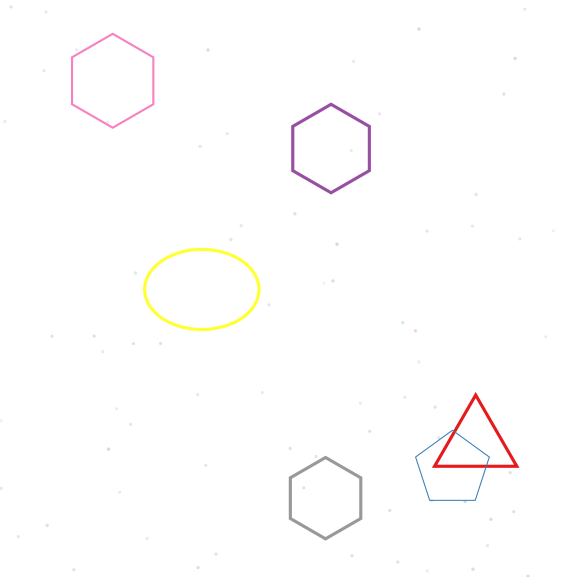[{"shape": "triangle", "thickness": 1.5, "radius": 0.41, "center": [0.824, 0.233]}, {"shape": "pentagon", "thickness": 0.5, "radius": 0.34, "center": [0.783, 0.187]}, {"shape": "hexagon", "thickness": 1.5, "radius": 0.38, "center": [0.573, 0.742]}, {"shape": "oval", "thickness": 1.5, "radius": 0.5, "center": [0.35, 0.498]}, {"shape": "hexagon", "thickness": 1, "radius": 0.41, "center": [0.195, 0.859]}, {"shape": "hexagon", "thickness": 1.5, "radius": 0.35, "center": [0.564, 0.137]}]